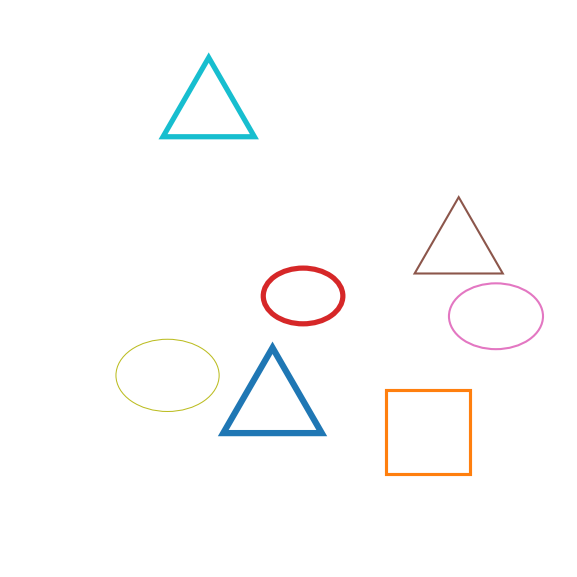[{"shape": "triangle", "thickness": 3, "radius": 0.49, "center": [0.472, 0.298]}, {"shape": "square", "thickness": 1.5, "radius": 0.36, "center": [0.741, 0.252]}, {"shape": "oval", "thickness": 2.5, "radius": 0.34, "center": [0.525, 0.487]}, {"shape": "triangle", "thickness": 1, "radius": 0.44, "center": [0.794, 0.57]}, {"shape": "oval", "thickness": 1, "radius": 0.41, "center": [0.859, 0.452]}, {"shape": "oval", "thickness": 0.5, "radius": 0.45, "center": [0.29, 0.349]}, {"shape": "triangle", "thickness": 2.5, "radius": 0.46, "center": [0.361, 0.808]}]